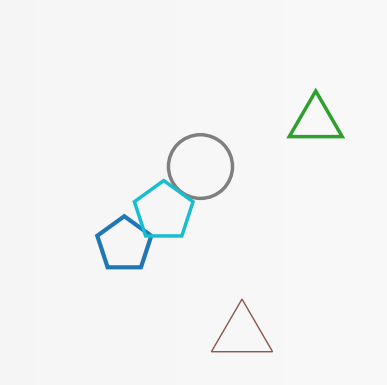[{"shape": "pentagon", "thickness": 3, "radius": 0.37, "center": [0.321, 0.365]}, {"shape": "triangle", "thickness": 2.5, "radius": 0.39, "center": [0.815, 0.685]}, {"shape": "triangle", "thickness": 1, "radius": 0.46, "center": [0.624, 0.132]}, {"shape": "circle", "thickness": 2.5, "radius": 0.41, "center": [0.517, 0.567]}, {"shape": "pentagon", "thickness": 2.5, "radius": 0.4, "center": [0.422, 0.451]}]